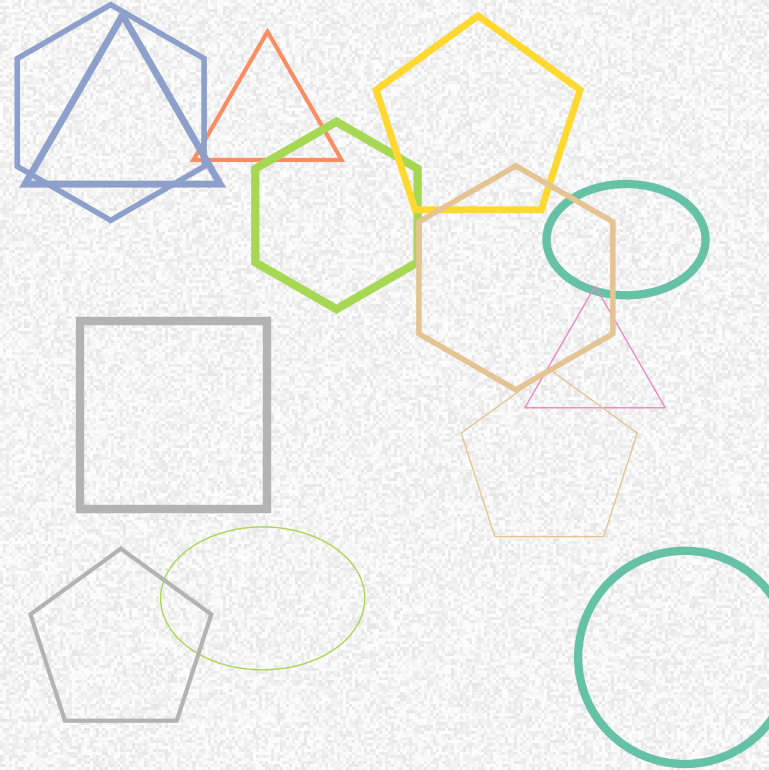[{"shape": "circle", "thickness": 3, "radius": 0.69, "center": [0.889, 0.146]}, {"shape": "oval", "thickness": 3, "radius": 0.52, "center": [0.813, 0.689]}, {"shape": "triangle", "thickness": 1.5, "radius": 0.56, "center": [0.347, 0.848]}, {"shape": "triangle", "thickness": 2.5, "radius": 0.73, "center": [0.159, 0.834]}, {"shape": "hexagon", "thickness": 2, "radius": 0.7, "center": [0.144, 0.854]}, {"shape": "triangle", "thickness": 0.5, "radius": 0.53, "center": [0.773, 0.523]}, {"shape": "hexagon", "thickness": 3, "radius": 0.61, "center": [0.437, 0.72]}, {"shape": "oval", "thickness": 0.5, "radius": 0.66, "center": [0.341, 0.223]}, {"shape": "pentagon", "thickness": 2.5, "radius": 0.7, "center": [0.621, 0.84]}, {"shape": "hexagon", "thickness": 2, "radius": 0.73, "center": [0.67, 0.639]}, {"shape": "pentagon", "thickness": 0.5, "radius": 0.6, "center": [0.713, 0.4]}, {"shape": "pentagon", "thickness": 1.5, "radius": 0.62, "center": [0.157, 0.164]}, {"shape": "square", "thickness": 3, "radius": 0.61, "center": [0.225, 0.461]}]